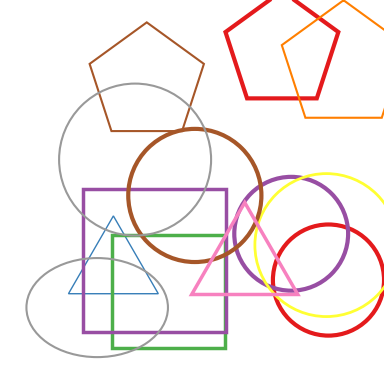[{"shape": "circle", "thickness": 3, "radius": 0.72, "center": [0.853, 0.273]}, {"shape": "pentagon", "thickness": 3, "radius": 0.77, "center": [0.732, 0.869]}, {"shape": "triangle", "thickness": 1, "radius": 0.67, "center": [0.294, 0.304]}, {"shape": "square", "thickness": 2.5, "radius": 0.73, "center": [0.437, 0.244]}, {"shape": "circle", "thickness": 3, "radius": 0.74, "center": [0.756, 0.393]}, {"shape": "square", "thickness": 2.5, "radius": 0.93, "center": [0.401, 0.323]}, {"shape": "pentagon", "thickness": 1.5, "radius": 0.84, "center": [0.892, 0.831]}, {"shape": "circle", "thickness": 2, "radius": 0.93, "center": [0.848, 0.363]}, {"shape": "pentagon", "thickness": 1.5, "radius": 0.78, "center": [0.381, 0.786]}, {"shape": "circle", "thickness": 3, "radius": 0.86, "center": [0.506, 0.492]}, {"shape": "triangle", "thickness": 2.5, "radius": 0.8, "center": [0.636, 0.315]}, {"shape": "circle", "thickness": 1.5, "radius": 0.99, "center": [0.351, 0.585]}, {"shape": "oval", "thickness": 1.5, "radius": 0.92, "center": [0.252, 0.201]}]